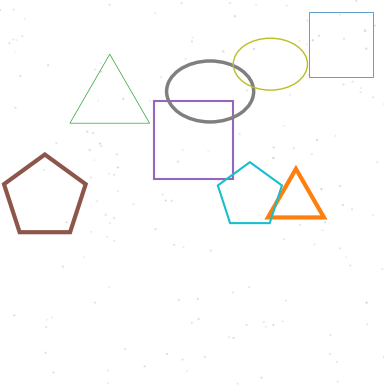[{"shape": "square", "thickness": 0.5, "radius": 0.42, "center": [0.887, 0.885]}, {"shape": "triangle", "thickness": 3, "radius": 0.42, "center": [0.769, 0.477]}, {"shape": "triangle", "thickness": 0.5, "radius": 0.6, "center": [0.285, 0.74]}, {"shape": "square", "thickness": 1.5, "radius": 0.51, "center": [0.503, 0.636]}, {"shape": "pentagon", "thickness": 3, "radius": 0.56, "center": [0.116, 0.487]}, {"shape": "oval", "thickness": 2.5, "radius": 0.57, "center": [0.546, 0.762]}, {"shape": "oval", "thickness": 1, "radius": 0.48, "center": [0.702, 0.833]}, {"shape": "pentagon", "thickness": 1.5, "radius": 0.44, "center": [0.649, 0.491]}]